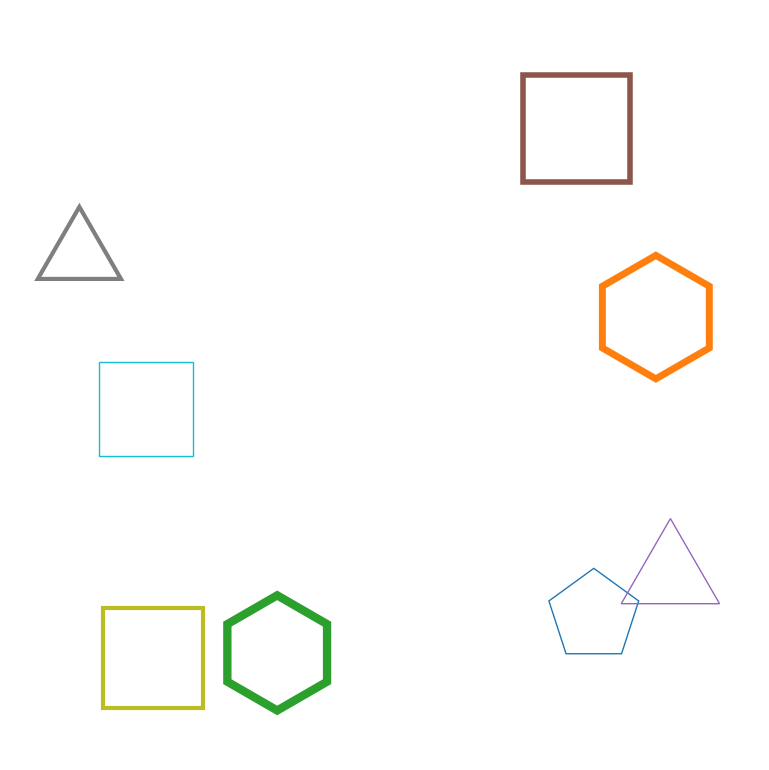[{"shape": "pentagon", "thickness": 0.5, "radius": 0.31, "center": [0.771, 0.201]}, {"shape": "hexagon", "thickness": 2.5, "radius": 0.4, "center": [0.852, 0.588]}, {"shape": "hexagon", "thickness": 3, "radius": 0.37, "center": [0.36, 0.152]}, {"shape": "triangle", "thickness": 0.5, "radius": 0.37, "center": [0.871, 0.253]}, {"shape": "square", "thickness": 2, "radius": 0.35, "center": [0.749, 0.833]}, {"shape": "triangle", "thickness": 1.5, "radius": 0.31, "center": [0.103, 0.669]}, {"shape": "square", "thickness": 1.5, "radius": 0.33, "center": [0.199, 0.145]}, {"shape": "square", "thickness": 0.5, "radius": 0.3, "center": [0.19, 0.469]}]